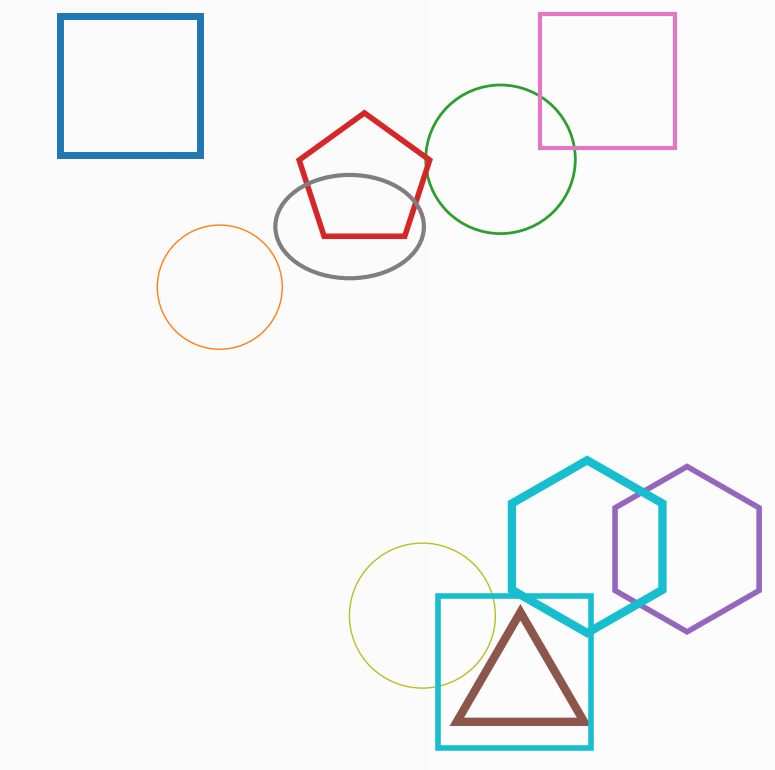[{"shape": "square", "thickness": 2.5, "radius": 0.45, "center": [0.168, 0.889]}, {"shape": "circle", "thickness": 0.5, "radius": 0.4, "center": [0.284, 0.627]}, {"shape": "circle", "thickness": 1, "radius": 0.48, "center": [0.646, 0.793]}, {"shape": "pentagon", "thickness": 2, "radius": 0.44, "center": [0.47, 0.765]}, {"shape": "hexagon", "thickness": 2, "radius": 0.54, "center": [0.887, 0.287]}, {"shape": "triangle", "thickness": 3, "radius": 0.47, "center": [0.672, 0.11]}, {"shape": "square", "thickness": 1.5, "radius": 0.44, "center": [0.784, 0.895]}, {"shape": "oval", "thickness": 1.5, "radius": 0.48, "center": [0.451, 0.706]}, {"shape": "circle", "thickness": 0.5, "radius": 0.47, "center": [0.545, 0.201]}, {"shape": "hexagon", "thickness": 3, "radius": 0.56, "center": [0.758, 0.29]}, {"shape": "square", "thickness": 2, "radius": 0.49, "center": [0.664, 0.127]}]